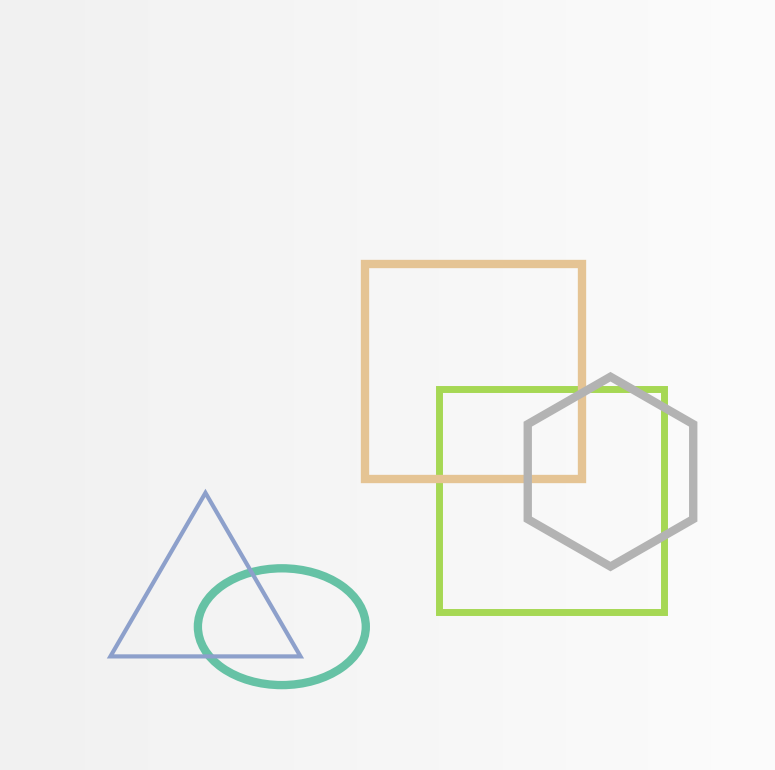[{"shape": "oval", "thickness": 3, "radius": 0.54, "center": [0.364, 0.186]}, {"shape": "triangle", "thickness": 1.5, "radius": 0.71, "center": [0.265, 0.218]}, {"shape": "square", "thickness": 2.5, "radius": 0.72, "center": [0.712, 0.35]}, {"shape": "square", "thickness": 3, "radius": 0.7, "center": [0.611, 0.518]}, {"shape": "hexagon", "thickness": 3, "radius": 0.62, "center": [0.788, 0.387]}]